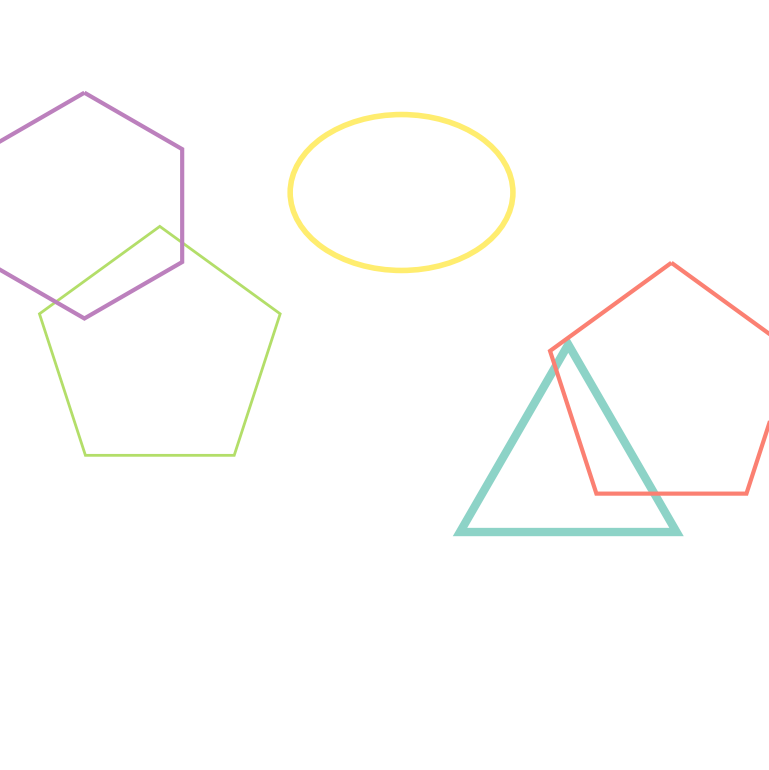[{"shape": "triangle", "thickness": 3, "radius": 0.81, "center": [0.738, 0.39]}, {"shape": "pentagon", "thickness": 1.5, "radius": 0.83, "center": [0.872, 0.493]}, {"shape": "pentagon", "thickness": 1, "radius": 0.82, "center": [0.208, 0.542]}, {"shape": "hexagon", "thickness": 1.5, "radius": 0.73, "center": [0.11, 0.733]}, {"shape": "oval", "thickness": 2, "radius": 0.72, "center": [0.521, 0.75]}]